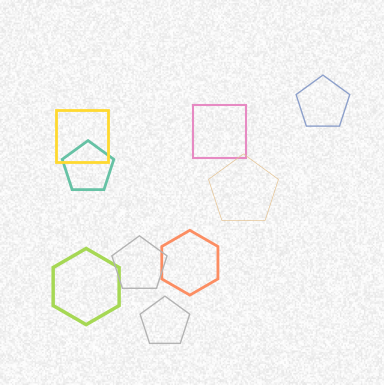[{"shape": "pentagon", "thickness": 2, "radius": 0.35, "center": [0.229, 0.564]}, {"shape": "hexagon", "thickness": 2, "radius": 0.42, "center": [0.493, 0.318]}, {"shape": "pentagon", "thickness": 1, "radius": 0.37, "center": [0.839, 0.732]}, {"shape": "square", "thickness": 1.5, "radius": 0.34, "center": [0.571, 0.659]}, {"shape": "hexagon", "thickness": 2.5, "radius": 0.49, "center": [0.224, 0.256]}, {"shape": "square", "thickness": 2, "radius": 0.33, "center": [0.214, 0.647]}, {"shape": "pentagon", "thickness": 0.5, "radius": 0.48, "center": [0.632, 0.505]}, {"shape": "pentagon", "thickness": 1, "radius": 0.34, "center": [0.428, 0.163]}, {"shape": "pentagon", "thickness": 1, "radius": 0.38, "center": [0.362, 0.312]}]